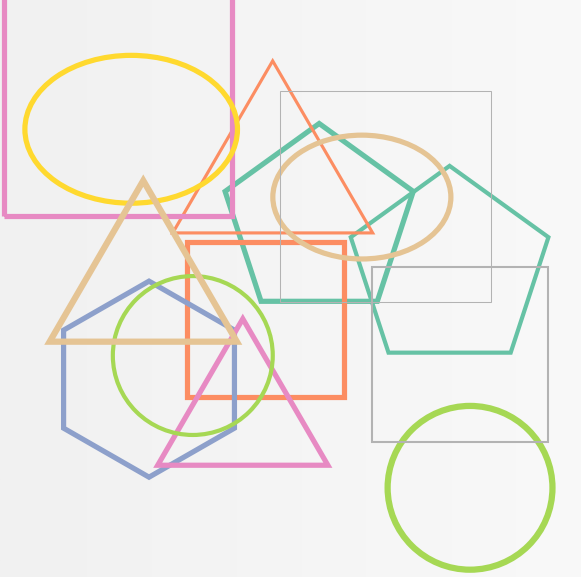[{"shape": "pentagon", "thickness": 2, "radius": 0.89, "center": [0.773, 0.533]}, {"shape": "pentagon", "thickness": 2.5, "radius": 0.85, "center": [0.549, 0.615]}, {"shape": "square", "thickness": 2.5, "radius": 0.67, "center": [0.457, 0.446]}, {"shape": "triangle", "thickness": 1.5, "radius": 0.99, "center": [0.469, 0.695]}, {"shape": "hexagon", "thickness": 2.5, "radius": 0.85, "center": [0.256, 0.343]}, {"shape": "triangle", "thickness": 2.5, "radius": 0.85, "center": [0.418, 0.278]}, {"shape": "square", "thickness": 2.5, "radius": 0.98, "center": [0.203, 0.822]}, {"shape": "circle", "thickness": 2, "radius": 0.69, "center": [0.332, 0.384]}, {"shape": "circle", "thickness": 3, "radius": 0.71, "center": [0.809, 0.154]}, {"shape": "oval", "thickness": 2.5, "radius": 0.91, "center": [0.226, 0.775]}, {"shape": "oval", "thickness": 2.5, "radius": 0.77, "center": [0.623, 0.658]}, {"shape": "triangle", "thickness": 3, "radius": 0.93, "center": [0.246, 0.5]}, {"shape": "square", "thickness": 1, "radius": 0.76, "center": [0.791, 0.385]}, {"shape": "square", "thickness": 0.5, "radius": 0.91, "center": [0.663, 0.659]}]